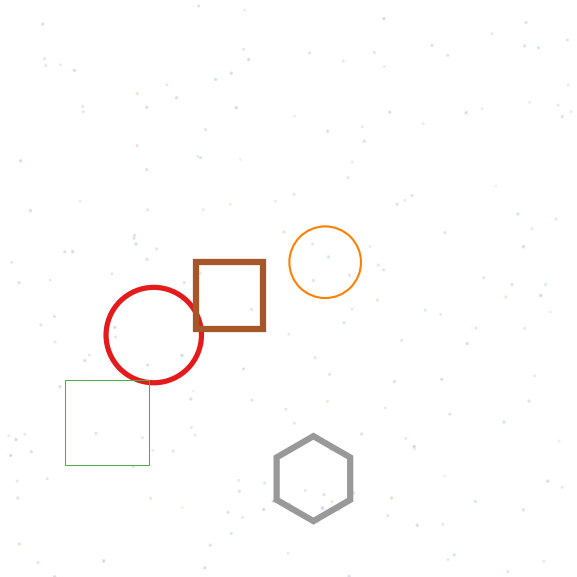[{"shape": "circle", "thickness": 2.5, "radius": 0.41, "center": [0.266, 0.419]}, {"shape": "square", "thickness": 0.5, "radius": 0.37, "center": [0.185, 0.268]}, {"shape": "circle", "thickness": 1, "radius": 0.31, "center": [0.563, 0.545]}, {"shape": "square", "thickness": 3, "radius": 0.29, "center": [0.398, 0.488]}, {"shape": "hexagon", "thickness": 3, "radius": 0.37, "center": [0.543, 0.17]}]